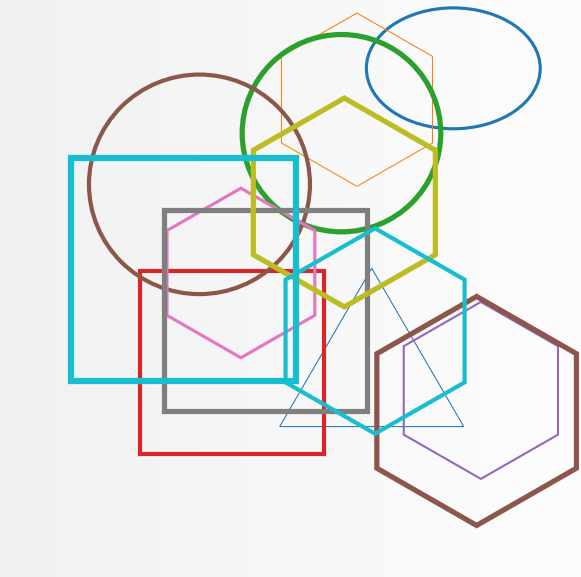[{"shape": "oval", "thickness": 1.5, "radius": 0.75, "center": [0.78, 0.881]}, {"shape": "triangle", "thickness": 0.5, "radius": 0.91, "center": [0.64, 0.352]}, {"shape": "hexagon", "thickness": 0.5, "radius": 0.75, "center": [0.614, 0.827]}, {"shape": "circle", "thickness": 2.5, "radius": 0.85, "center": [0.587, 0.769]}, {"shape": "square", "thickness": 2, "radius": 0.79, "center": [0.4, 0.371]}, {"shape": "hexagon", "thickness": 1, "radius": 0.77, "center": [0.827, 0.323]}, {"shape": "circle", "thickness": 2, "radius": 0.95, "center": [0.343, 0.68]}, {"shape": "hexagon", "thickness": 2.5, "radius": 0.99, "center": [0.82, 0.288]}, {"shape": "hexagon", "thickness": 1.5, "radius": 0.73, "center": [0.414, 0.526]}, {"shape": "square", "thickness": 2.5, "radius": 0.87, "center": [0.457, 0.461]}, {"shape": "hexagon", "thickness": 2.5, "radius": 0.9, "center": [0.592, 0.649]}, {"shape": "hexagon", "thickness": 2, "radius": 0.89, "center": [0.645, 0.426]}, {"shape": "square", "thickness": 3, "radius": 0.97, "center": [0.315, 0.533]}]